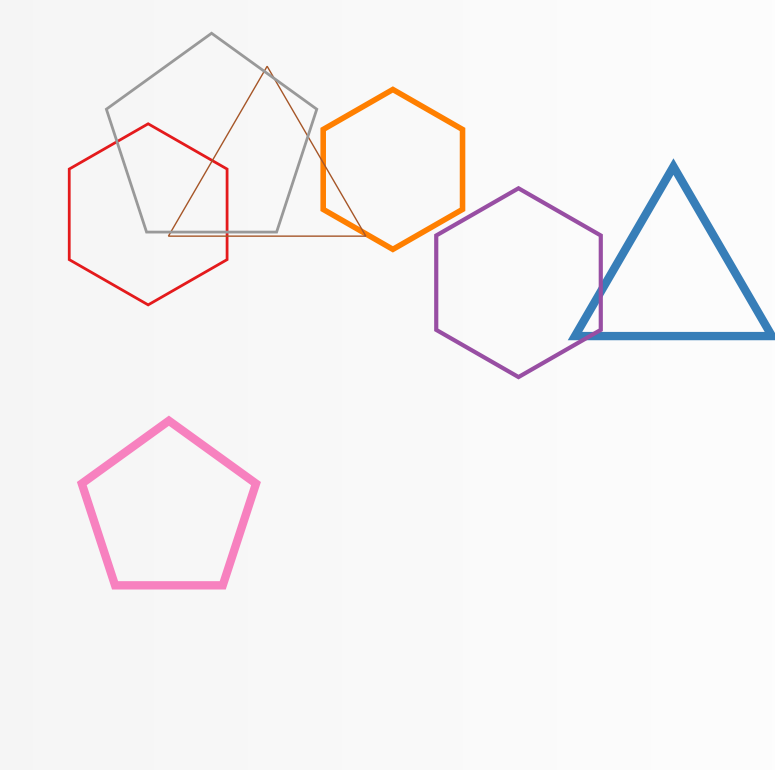[{"shape": "hexagon", "thickness": 1, "radius": 0.59, "center": [0.191, 0.722]}, {"shape": "triangle", "thickness": 3, "radius": 0.73, "center": [0.869, 0.637]}, {"shape": "hexagon", "thickness": 1.5, "radius": 0.61, "center": [0.669, 0.633]}, {"shape": "hexagon", "thickness": 2, "radius": 0.52, "center": [0.507, 0.78]}, {"shape": "triangle", "thickness": 0.5, "radius": 0.74, "center": [0.345, 0.767]}, {"shape": "pentagon", "thickness": 3, "radius": 0.59, "center": [0.218, 0.335]}, {"shape": "pentagon", "thickness": 1, "radius": 0.71, "center": [0.273, 0.814]}]